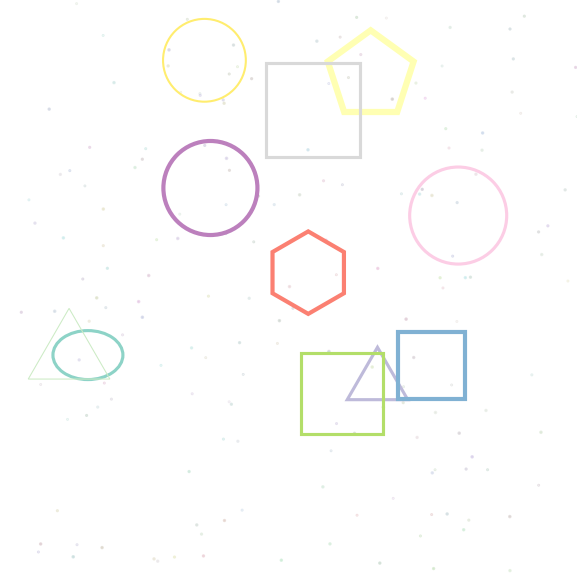[{"shape": "oval", "thickness": 1.5, "radius": 0.3, "center": [0.152, 0.384]}, {"shape": "pentagon", "thickness": 3, "radius": 0.39, "center": [0.642, 0.868]}, {"shape": "triangle", "thickness": 1.5, "radius": 0.3, "center": [0.654, 0.337]}, {"shape": "hexagon", "thickness": 2, "radius": 0.36, "center": [0.534, 0.527]}, {"shape": "square", "thickness": 2, "radius": 0.29, "center": [0.747, 0.366]}, {"shape": "square", "thickness": 1.5, "radius": 0.35, "center": [0.592, 0.318]}, {"shape": "circle", "thickness": 1.5, "radius": 0.42, "center": [0.793, 0.626]}, {"shape": "square", "thickness": 1.5, "radius": 0.41, "center": [0.542, 0.809]}, {"shape": "circle", "thickness": 2, "radius": 0.41, "center": [0.364, 0.674]}, {"shape": "triangle", "thickness": 0.5, "radius": 0.41, "center": [0.12, 0.384]}, {"shape": "circle", "thickness": 1, "radius": 0.36, "center": [0.354, 0.895]}]